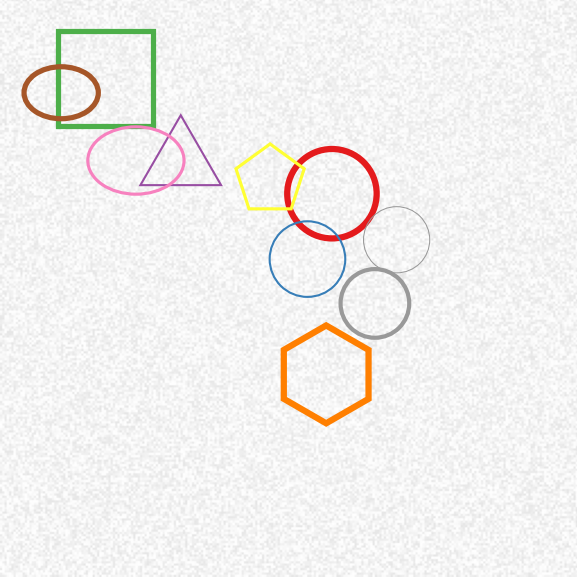[{"shape": "circle", "thickness": 3, "radius": 0.39, "center": [0.575, 0.664]}, {"shape": "circle", "thickness": 1, "radius": 0.33, "center": [0.532, 0.55]}, {"shape": "square", "thickness": 2.5, "radius": 0.41, "center": [0.183, 0.863]}, {"shape": "triangle", "thickness": 1, "radius": 0.4, "center": [0.313, 0.719]}, {"shape": "hexagon", "thickness": 3, "radius": 0.42, "center": [0.565, 0.351]}, {"shape": "pentagon", "thickness": 1.5, "radius": 0.31, "center": [0.468, 0.688]}, {"shape": "oval", "thickness": 2.5, "radius": 0.32, "center": [0.106, 0.839]}, {"shape": "oval", "thickness": 1.5, "radius": 0.42, "center": [0.235, 0.721]}, {"shape": "circle", "thickness": 2, "radius": 0.3, "center": [0.649, 0.474]}, {"shape": "circle", "thickness": 0.5, "radius": 0.29, "center": [0.687, 0.584]}]